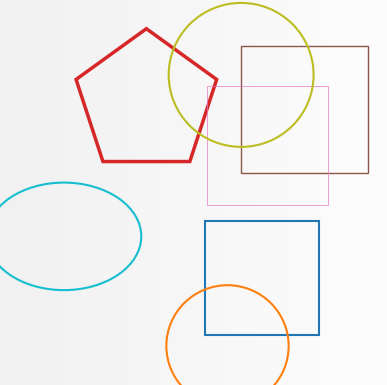[{"shape": "square", "thickness": 1.5, "radius": 0.73, "center": [0.677, 0.278]}, {"shape": "circle", "thickness": 1.5, "radius": 0.79, "center": [0.587, 0.101]}, {"shape": "pentagon", "thickness": 2.5, "radius": 0.95, "center": [0.378, 0.735]}, {"shape": "square", "thickness": 1, "radius": 0.82, "center": [0.786, 0.716]}, {"shape": "square", "thickness": 0.5, "radius": 0.78, "center": [0.69, 0.622]}, {"shape": "circle", "thickness": 1.5, "radius": 0.93, "center": [0.622, 0.805]}, {"shape": "oval", "thickness": 1.5, "radius": 1.0, "center": [0.165, 0.386]}]